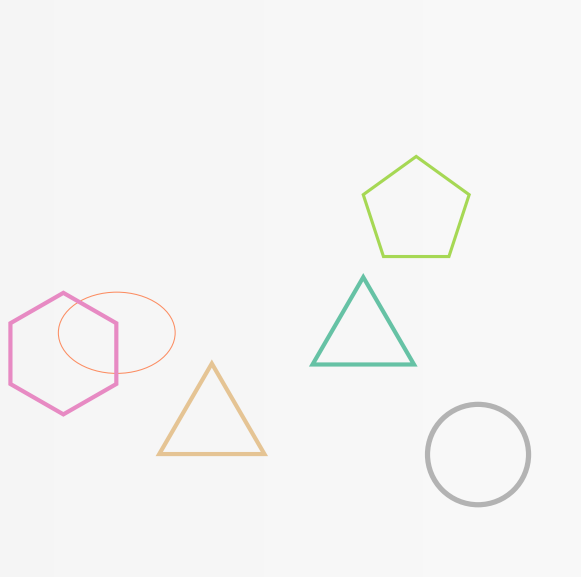[{"shape": "triangle", "thickness": 2, "radius": 0.5, "center": [0.625, 0.418]}, {"shape": "oval", "thickness": 0.5, "radius": 0.5, "center": [0.201, 0.423]}, {"shape": "hexagon", "thickness": 2, "radius": 0.53, "center": [0.109, 0.387]}, {"shape": "pentagon", "thickness": 1.5, "radius": 0.48, "center": [0.716, 0.632]}, {"shape": "triangle", "thickness": 2, "radius": 0.52, "center": [0.364, 0.265]}, {"shape": "circle", "thickness": 2.5, "radius": 0.43, "center": [0.822, 0.212]}]